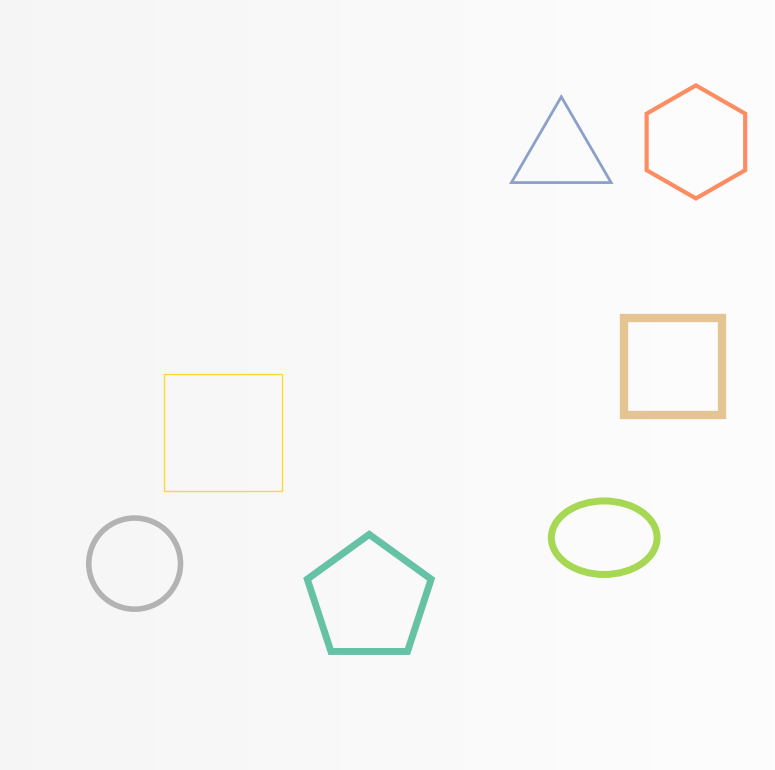[{"shape": "pentagon", "thickness": 2.5, "radius": 0.42, "center": [0.476, 0.222]}, {"shape": "hexagon", "thickness": 1.5, "radius": 0.37, "center": [0.898, 0.816]}, {"shape": "triangle", "thickness": 1, "radius": 0.37, "center": [0.724, 0.8]}, {"shape": "oval", "thickness": 2.5, "radius": 0.34, "center": [0.78, 0.302]}, {"shape": "square", "thickness": 0.5, "radius": 0.38, "center": [0.288, 0.438]}, {"shape": "square", "thickness": 3, "radius": 0.32, "center": [0.869, 0.525]}, {"shape": "circle", "thickness": 2, "radius": 0.3, "center": [0.174, 0.268]}]